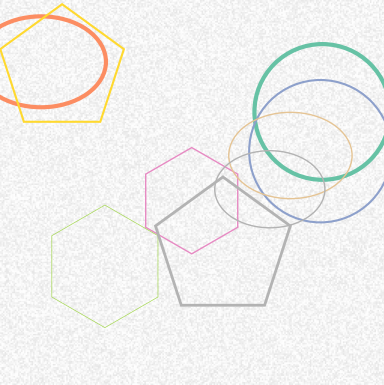[{"shape": "circle", "thickness": 3, "radius": 0.88, "center": [0.837, 0.709]}, {"shape": "oval", "thickness": 3, "radius": 0.84, "center": [0.107, 0.839]}, {"shape": "circle", "thickness": 1.5, "radius": 0.92, "center": [0.832, 0.607]}, {"shape": "hexagon", "thickness": 1, "radius": 0.69, "center": [0.498, 0.479]}, {"shape": "hexagon", "thickness": 0.5, "radius": 0.8, "center": [0.272, 0.308]}, {"shape": "pentagon", "thickness": 1.5, "radius": 0.84, "center": [0.161, 0.82]}, {"shape": "oval", "thickness": 1, "radius": 0.8, "center": [0.754, 0.596]}, {"shape": "oval", "thickness": 1, "radius": 0.72, "center": [0.701, 0.508]}, {"shape": "pentagon", "thickness": 2, "radius": 0.92, "center": [0.579, 0.356]}]